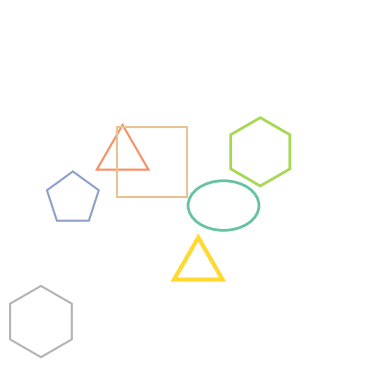[{"shape": "oval", "thickness": 2, "radius": 0.46, "center": [0.581, 0.466]}, {"shape": "triangle", "thickness": 1.5, "radius": 0.39, "center": [0.318, 0.598]}, {"shape": "pentagon", "thickness": 1.5, "radius": 0.35, "center": [0.189, 0.484]}, {"shape": "hexagon", "thickness": 2, "radius": 0.44, "center": [0.676, 0.606]}, {"shape": "triangle", "thickness": 3, "radius": 0.36, "center": [0.515, 0.31]}, {"shape": "square", "thickness": 1.5, "radius": 0.45, "center": [0.395, 0.58]}, {"shape": "hexagon", "thickness": 1.5, "radius": 0.46, "center": [0.106, 0.165]}]